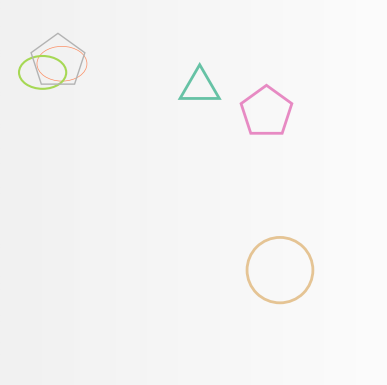[{"shape": "triangle", "thickness": 2, "radius": 0.29, "center": [0.515, 0.773]}, {"shape": "oval", "thickness": 0.5, "radius": 0.32, "center": [0.16, 0.834]}, {"shape": "pentagon", "thickness": 2, "radius": 0.34, "center": [0.688, 0.71]}, {"shape": "oval", "thickness": 1.5, "radius": 0.3, "center": [0.11, 0.812]}, {"shape": "circle", "thickness": 2, "radius": 0.42, "center": [0.722, 0.298]}, {"shape": "pentagon", "thickness": 1, "radius": 0.36, "center": [0.15, 0.84]}]